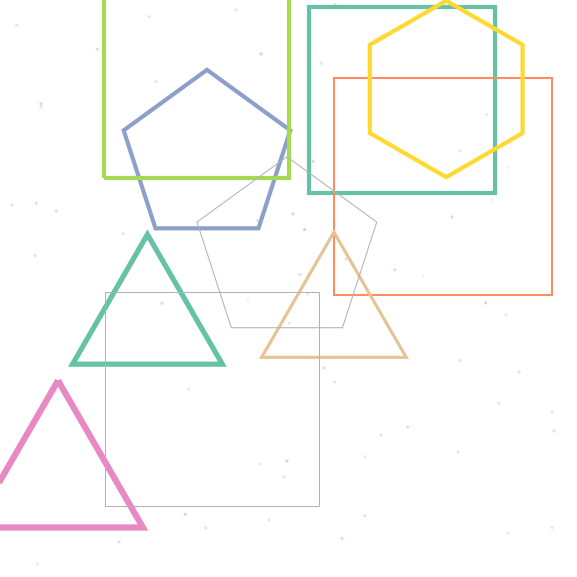[{"shape": "triangle", "thickness": 2.5, "radius": 0.75, "center": [0.255, 0.443]}, {"shape": "square", "thickness": 2, "radius": 0.81, "center": [0.696, 0.826]}, {"shape": "square", "thickness": 1, "radius": 0.94, "center": [0.767, 0.676]}, {"shape": "pentagon", "thickness": 2, "radius": 0.76, "center": [0.358, 0.727]}, {"shape": "triangle", "thickness": 3, "radius": 0.85, "center": [0.1, 0.171]}, {"shape": "square", "thickness": 2, "radius": 0.8, "center": [0.34, 0.851]}, {"shape": "hexagon", "thickness": 2, "radius": 0.76, "center": [0.773, 0.845]}, {"shape": "triangle", "thickness": 1.5, "radius": 0.72, "center": [0.578, 0.453]}, {"shape": "square", "thickness": 0.5, "radius": 0.93, "center": [0.367, 0.309]}, {"shape": "pentagon", "thickness": 0.5, "radius": 0.82, "center": [0.497, 0.564]}]